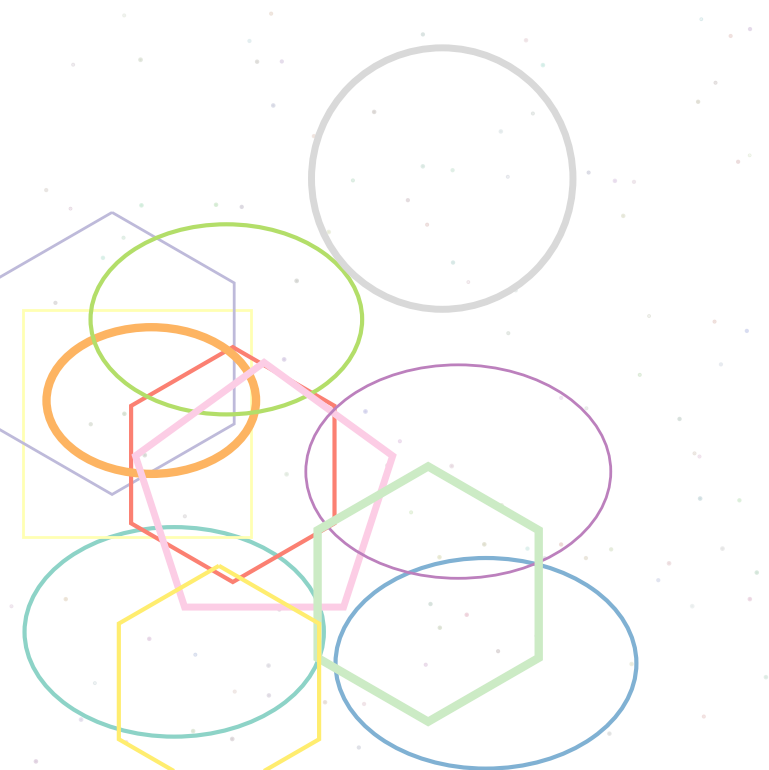[{"shape": "oval", "thickness": 1.5, "radius": 0.97, "center": [0.226, 0.179]}, {"shape": "square", "thickness": 1, "radius": 0.74, "center": [0.178, 0.45]}, {"shape": "hexagon", "thickness": 1, "radius": 0.92, "center": [0.146, 0.541]}, {"shape": "hexagon", "thickness": 1.5, "radius": 0.76, "center": [0.302, 0.397]}, {"shape": "oval", "thickness": 1.5, "radius": 0.98, "center": [0.631, 0.139]}, {"shape": "oval", "thickness": 3, "radius": 0.68, "center": [0.196, 0.48]}, {"shape": "oval", "thickness": 1.5, "radius": 0.88, "center": [0.294, 0.585]}, {"shape": "pentagon", "thickness": 2.5, "radius": 0.88, "center": [0.343, 0.354]}, {"shape": "circle", "thickness": 2.5, "radius": 0.85, "center": [0.574, 0.768]}, {"shape": "oval", "thickness": 1, "radius": 0.99, "center": [0.595, 0.388]}, {"shape": "hexagon", "thickness": 3, "radius": 0.83, "center": [0.556, 0.229]}, {"shape": "hexagon", "thickness": 1.5, "radius": 0.75, "center": [0.284, 0.115]}]